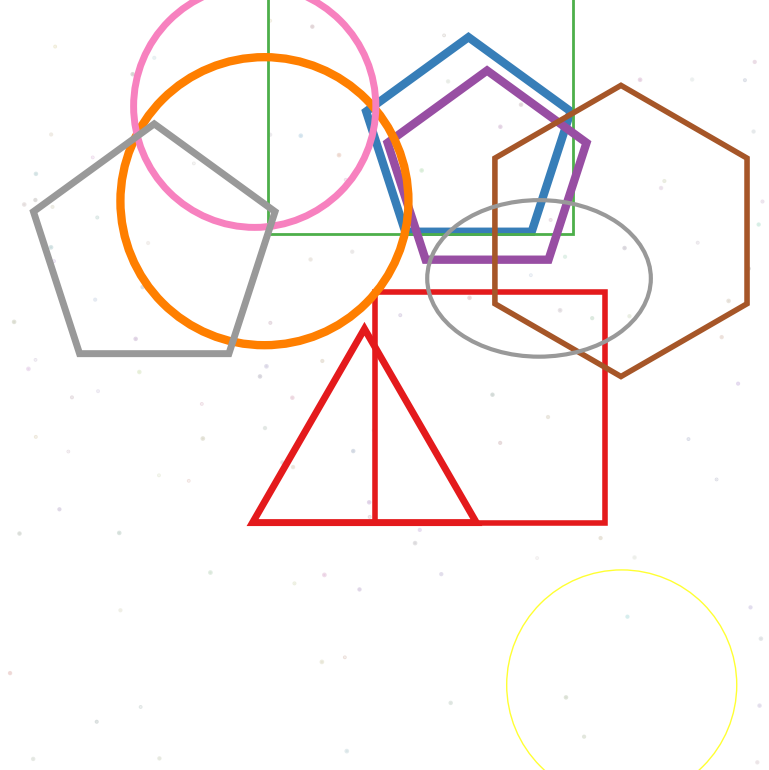[{"shape": "triangle", "thickness": 2.5, "radius": 0.84, "center": [0.473, 0.405]}, {"shape": "square", "thickness": 2, "radius": 0.75, "center": [0.636, 0.471]}, {"shape": "pentagon", "thickness": 3, "radius": 0.7, "center": [0.608, 0.812]}, {"shape": "square", "thickness": 1, "radius": 0.99, "center": [0.547, 0.894]}, {"shape": "pentagon", "thickness": 3, "radius": 0.68, "center": [0.633, 0.773]}, {"shape": "circle", "thickness": 3, "radius": 0.94, "center": [0.343, 0.739]}, {"shape": "circle", "thickness": 0.5, "radius": 0.75, "center": [0.807, 0.11]}, {"shape": "hexagon", "thickness": 2, "radius": 0.95, "center": [0.806, 0.7]}, {"shape": "circle", "thickness": 2.5, "radius": 0.79, "center": [0.331, 0.862]}, {"shape": "pentagon", "thickness": 2.5, "radius": 0.82, "center": [0.2, 0.674]}, {"shape": "oval", "thickness": 1.5, "radius": 0.73, "center": [0.7, 0.638]}]